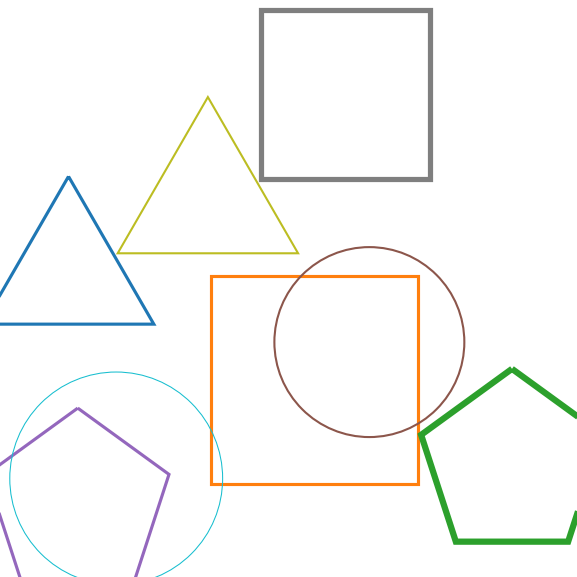[{"shape": "triangle", "thickness": 1.5, "radius": 0.85, "center": [0.119, 0.523]}, {"shape": "square", "thickness": 1.5, "radius": 0.9, "center": [0.545, 0.342]}, {"shape": "pentagon", "thickness": 3, "radius": 0.83, "center": [0.887, 0.195]}, {"shape": "pentagon", "thickness": 1.5, "radius": 0.83, "center": [0.135, 0.126]}, {"shape": "circle", "thickness": 1, "radius": 0.82, "center": [0.64, 0.407]}, {"shape": "square", "thickness": 2.5, "radius": 0.73, "center": [0.598, 0.836]}, {"shape": "triangle", "thickness": 1, "radius": 0.9, "center": [0.36, 0.651]}, {"shape": "circle", "thickness": 0.5, "radius": 0.92, "center": [0.201, 0.171]}]